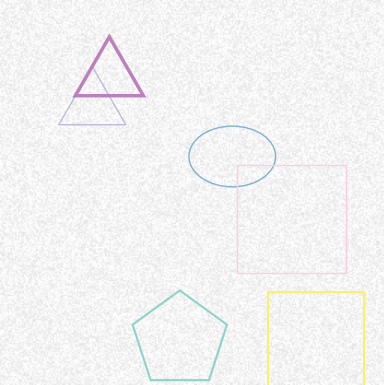[{"shape": "pentagon", "thickness": 1.5, "radius": 0.64, "center": [0.467, 0.117]}, {"shape": "triangle", "thickness": 1, "radius": 0.5, "center": [0.24, 0.726]}, {"shape": "oval", "thickness": 1, "radius": 0.56, "center": [0.603, 0.594]}, {"shape": "square", "thickness": 1, "radius": 0.71, "center": [0.756, 0.431]}, {"shape": "triangle", "thickness": 2.5, "radius": 0.51, "center": [0.284, 0.802]}, {"shape": "square", "thickness": 1.5, "radius": 0.62, "center": [0.82, 0.118]}]